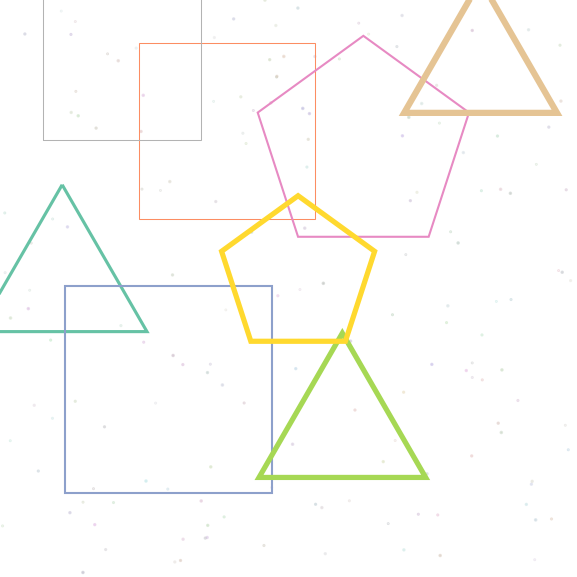[{"shape": "triangle", "thickness": 1.5, "radius": 0.85, "center": [0.108, 0.51]}, {"shape": "square", "thickness": 0.5, "radius": 0.76, "center": [0.393, 0.773]}, {"shape": "square", "thickness": 1, "radius": 0.9, "center": [0.293, 0.325]}, {"shape": "pentagon", "thickness": 1, "radius": 0.96, "center": [0.629, 0.745]}, {"shape": "triangle", "thickness": 2.5, "radius": 0.83, "center": [0.593, 0.256]}, {"shape": "pentagon", "thickness": 2.5, "radius": 0.7, "center": [0.516, 0.521]}, {"shape": "triangle", "thickness": 3, "radius": 0.76, "center": [0.832, 0.88]}, {"shape": "square", "thickness": 0.5, "radius": 0.68, "center": [0.212, 0.893]}]